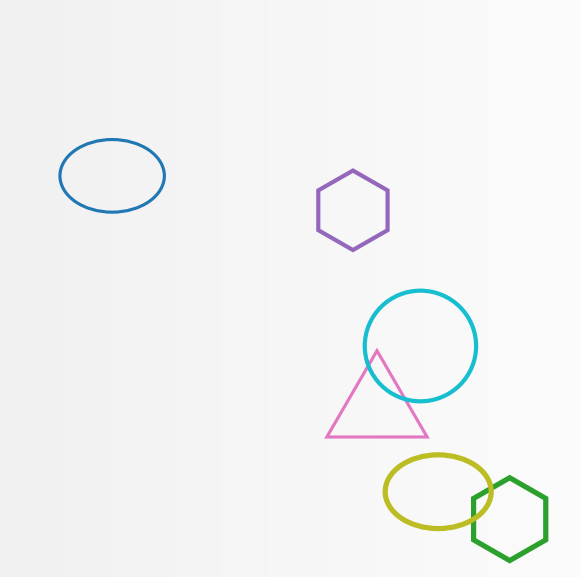[{"shape": "oval", "thickness": 1.5, "radius": 0.45, "center": [0.193, 0.695]}, {"shape": "hexagon", "thickness": 2.5, "radius": 0.36, "center": [0.877, 0.1]}, {"shape": "hexagon", "thickness": 2, "radius": 0.34, "center": [0.607, 0.635]}, {"shape": "triangle", "thickness": 1.5, "radius": 0.5, "center": [0.649, 0.292]}, {"shape": "oval", "thickness": 2.5, "radius": 0.46, "center": [0.754, 0.148]}, {"shape": "circle", "thickness": 2, "radius": 0.48, "center": [0.723, 0.4]}]